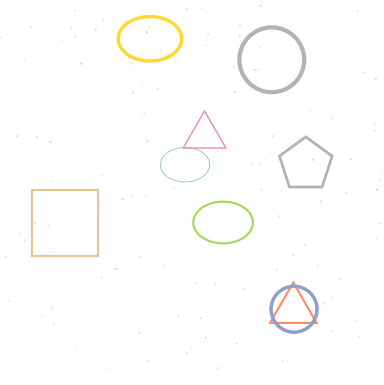[{"shape": "oval", "thickness": 0.5, "radius": 0.32, "center": [0.481, 0.572]}, {"shape": "triangle", "thickness": 1.5, "radius": 0.35, "center": [0.762, 0.196]}, {"shape": "circle", "thickness": 2.5, "radius": 0.3, "center": [0.764, 0.197]}, {"shape": "triangle", "thickness": 1, "radius": 0.32, "center": [0.531, 0.648]}, {"shape": "oval", "thickness": 1.5, "radius": 0.39, "center": [0.579, 0.422]}, {"shape": "oval", "thickness": 2.5, "radius": 0.41, "center": [0.39, 0.899]}, {"shape": "square", "thickness": 1.5, "radius": 0.43, "center": [0.169, 0.421]}, {"shape": "pentagon", "thickness": 2, "radius": 0.36, "center": [0.794, 0.572]}, {"shape": "circle", "thickness": 3, "radius": 0.42, "center": [0.706, 0.845]}]